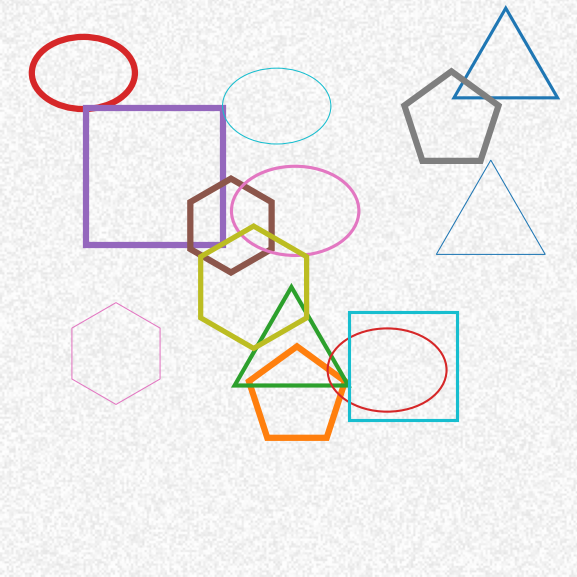[{"shape": "triangle", "thickness": 1.5, "radius": 0.52, "center": [0.876, 0.881]}, {"shape": "triangle", "thickness": 0.5, "radius": 0.54, "center": [0.85, 0.613]}, {"shape": "pentagon", "thickness": 3, "radius": 0.44, "center": [0.514, 0.312]}, {"shape": "triangle", "thickness": 2, "radius": 0.57, "center": [0.505, 0.388]}, {"shape": "oval", "thickness": 3, "radius": 0.45, "center": [0.144, 0.873]}, {"shape": "oval", "thickness": 1, "radius": 0.51, "center": [0.67, 0.358]}, {"shape": "square", "thickness": 3, "radius": 0.59, "center": [0.268, 0.693]}, {"shape": "hexagon", "thickness": 3, "radius": 0.41, "center": [0.4, 0.609]}, {"shape": "oval", "thickness": 1.5, "radius": 0.55, "center": [0.511, 0.634]}, {"shape": "hexagon", "thickness": 0.5, "radius": 0.44, "center": [0.201, 0.387]}, {"shape": "pentagon", "thickness": 3, "radius": 0.43, "center": [0.782, 0.79]}, {"shape": "hexagon", "thickness": 2.5, "radius": 0.53, "center": [0.439, 0.502]}, {"shape": "square", "thickness": 1.5, "radius": 0.47, "center": [0.697, 0.365]}, {"shape": "oval", "thickness": 0.5, "radius": 0.47, "center": [0.479, 0.815]}]